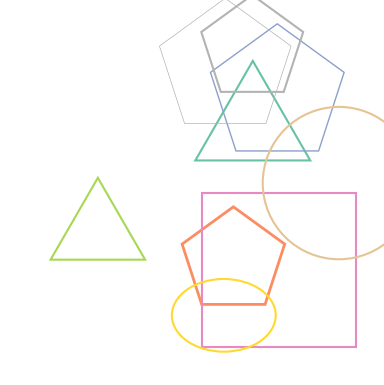[{"shape": "triangle", "thickness": 1.5, "radius": 0.86, "center": [0.657, 0.669]}, {"shape": "pentagon", "thickness": 2, "radius": 0.7, "center": [0.606, 0.323]}, {"shape": "pentagon", "thickness": 1, "radius": 0.91, "center": [0.72, 0.756]}, {"shape": "square", "thickness": 1.5, "radius": 1.0, "center": [0.725, 0.3]}, {"shape": "triangle", "thickness": 1.5, "radius": 0.71, "center": [0.254, 0.396]}, {"shape": "oval", "thickness": 1.5, "radius": 0.67, "center": [0.581, 0.181]}, {"shape": "circle", "thickness": 1.5, "radius": 0.99, "center": [0.88, 0.525]}, {"shape": "pentagon", "thickness": 1.5, "radius": 0.7, "center": [0.655, 0.874]}, {"shape": "pentagon", "thickness": 0.5, "radius": 0.9, "center": [0.585, 0.825]}]